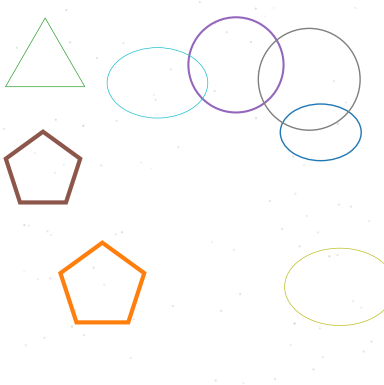[{"shape": "oval", "thickness": 1, "radius": 0.53, "center": [0.833, 0.656]}, {"shape": "pentagon", "thickness": 3, "radius": 0.57, "center": [0.266, 0.255]}, {"shape": "triangle", "thickness": 0.5, "radius": 0.59, "center": [0.117, 0.834]}, {"shape": "circle", "thickness": 1.5, "radius": 0.62, "center": [0.613, 0.831]}, {"shape": "pentagon", "thickness": 3, "radius": 0.51, "center": [0.112, 0.556]}, {"shape": "circle", "thickness": 1, "radius": 0.66, "center": [0.803, 0.794]}, {"shape": "oval", "thickness": 0.5, "radius": 0.72, "center": [0.883, 0.255]}, {"shape": "oval", "thickness": 0.5, "radius": 0.65, "center": [0.409, 0.785]}]